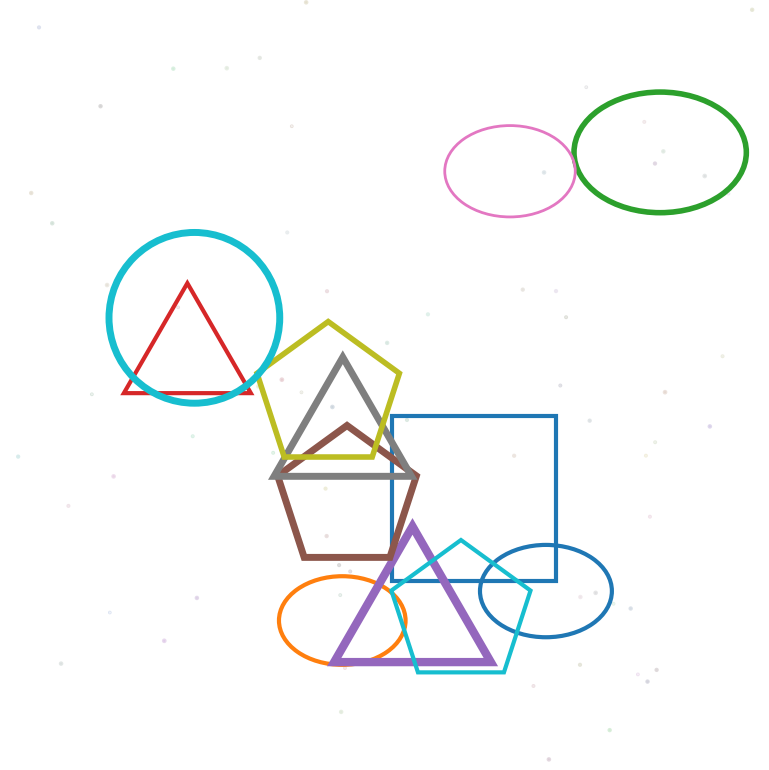[{"shape": "oval", "thickness": 1.5, "radius": 0.43, "center": [0.709, 0.232]}, {"shape": "square", "thickness": 1.5, "radius": 0.53, "center": [0.616, 0.353]}, {"shape": "oval", "thickness": 1.5, "radius": 0.41, "center": [0.445, 0.194]}, {"shape": "oval", "thickness": 2, "radius": 0.56, "center": [0.857, 0.802]}, {"shape": "triangle", "thickness": 1.5, "radius": 0.48, "center": [0.243, 0.537]}, {"shape": "triangle", "thickness": 3, "radius": 0.59, "center": [0.536, 0.199]}, {"shape": "pentagon", "thickness": 2.5, "radius": 0.47, "center": [0.451, 0.353]}, {"shape": "oval", "thickness": 1, "radius": 0.42, "center": [0.662, 0.778]}, {"shape": "triangle", "thickness": 2.5, "radius": 0.52, "center": [0.445, 0.433]}, {"shape": "pentagon", "thickness": 2, "radius": 0.49, "center": [0.426, 0.485]}, {"shape": "circle", "thickness": 2.5, "radius": 0.55, "center": [0.252, 0.587]}, {"shape": "pentagon", "thickness": 1.5, "radius": 0.48, "center": [0.599, 0.204]}]